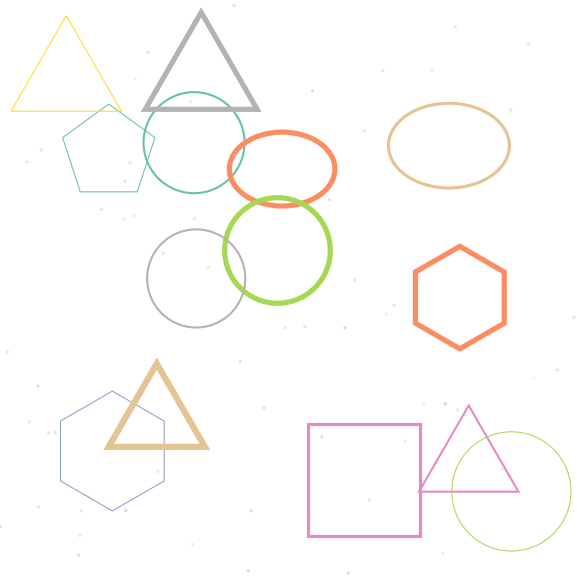[{"shape": "pentagon", "thickness": 0.5, "radius": 0.42, "center": [0.188, 0.735]}, {"shape": "circle", "thickness": 1, "radius": 0.44, "center": [0.336, 0.752]}, {"shape": "hexagon", "thickness": 2.5, "radius": 0.44, "center": [0.796, 0.484]}, {"shape": "oval", "thickness": 2.5, "radius": 0.46, "center": [0.489, 0.706]}, {"shape": "hexagon", "thickness": 0.5, "radius": 0.52, "center": [0.194, 0.218]}, {"shape": "triangle", "thickness": 1, "radius": 0.5, "center": [0.812, 0.197]}, {"shape": "square", "thickness": 1.5, "radius": 0.49, "center": [0.63, 0.168]}, {"shape": "circle", "thickness": 2.5, "radius": 0.46, "center": [0.48, 0.565]}, {"shape": "circle", "thickness": 0.5, "radius": 0.52, "center": [0.886, 0.148]}, {"shape": "triangle", "thickness": 0.5, "radius": 0.55, "center": [0.115, 0.862]}, {"shape": "triangle", "thickness": 3, "radius": 0.48, "center": [0.271, 0.273]}, {"shape": "oval", "thickness": 1.5, "radius": 0.52, "center": [0.777, 0.747]}, {"shape": "circle", "thickness": 1, "radius": 0.42, "center": [0.34, 0.517]}, {"shape": "triangle", "thickness": 2.5, "radius": 0.56, "center": [0.348, 0.866]}]